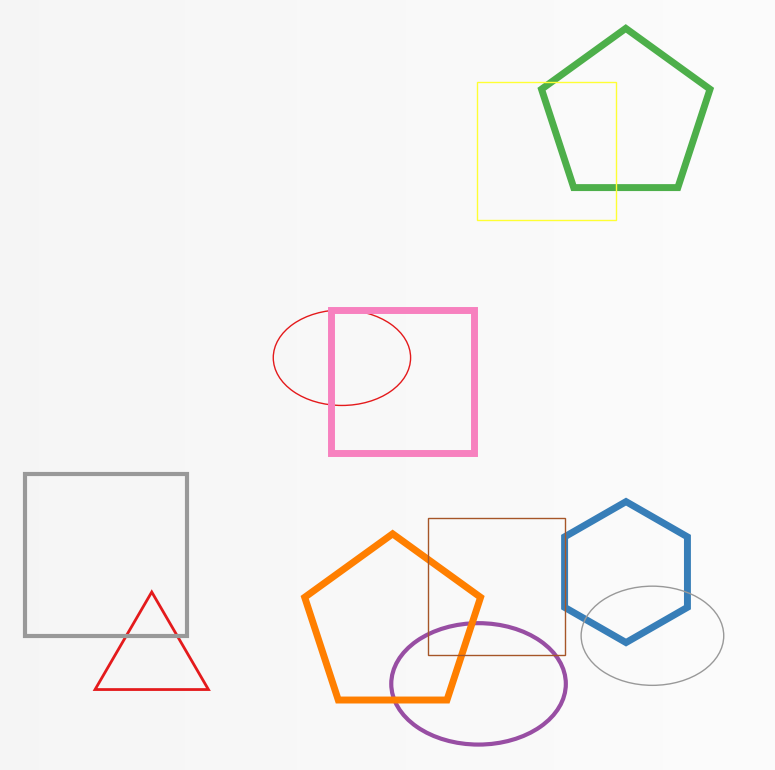[{"shape": "oval", "thickness": 0.5, "radius": 0.44, "center": [0.441, 0.535]}, {"shape": "triangle", "thickness": 1, "radius": 0.42, "center": [0.196, 0.147]}, {"shape": "hexagon", "thickness": 2.5, "radius": 0.46, "center": [0.808, 0.257]}, {"shape": "pentagon", "thickness": 2.5, "radius": 0.57, "center": [0.807, 0.849]}, {"shape": "oval", "thickness": 1.5, "radius": 0.56, "center": [0.617, 0.112]}, {"shape": "pentagon", "thickness": 2.5, "radius": 0.6, "center": [0.507, 0.187]}, {"shape": "square", "thickness": 0.5, "radius": 0.45, "center": [0.705, 0.804]}, {"shape": "square", "thickness": 0.5, "radius": 0.44, "center": [0.64, 0.238]}, {"shape": "square", "thickness": 2.5, "radius": 0.46, "center": [0.519, 0.504]}, {"shape": "square", "thickness": 1.5, "radius": 0.52, "center": [0.137, 0.279]}, {"shape": "oval", "thickness": 0.5, "radius": 0.46, "center": [0.842, 0.174]}]